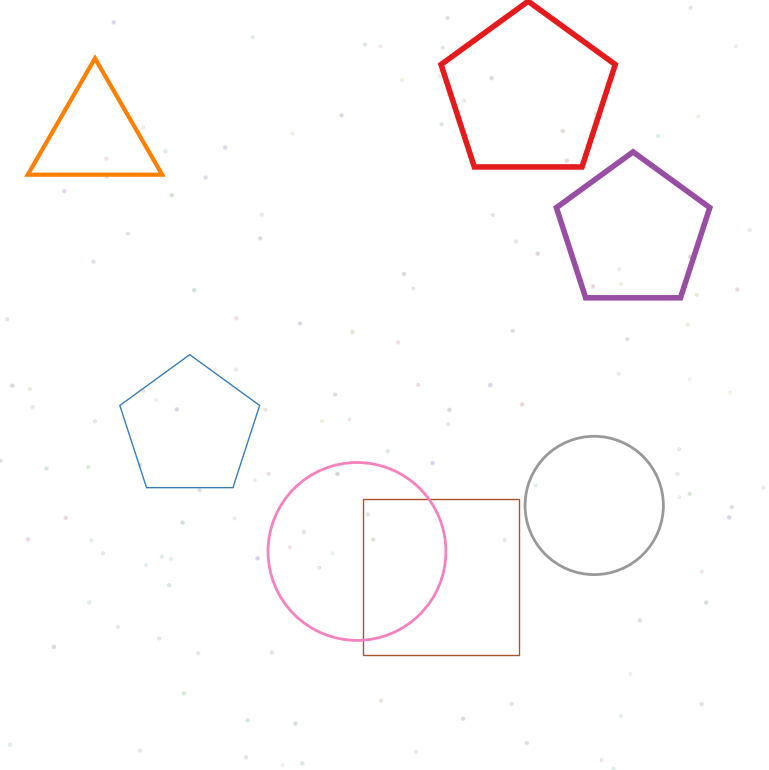[{"shape": "pentagon", "thickness": 2, "radius": 0.59, "center": [0.686, 0.879]}, {"shape": "pentagon", "thickness": 0.5, "radius": 0.48, "center": [0.246, 0.444]}, {"shape": "pentagon", "thickness": 2, "radius": 0.52, "center": [0.822, 0.698]}, {"shape": "triangle", "thickness": 1.5, "radius": 0.5, "center": [0.123, 0.823]}, {"shape": "square", "thickness": 0.5, "radius": 0.51, "center": [0.573, 0.251]}, {"shape": "circle", "thickness": 1, "radius": 0.58, "center": [0.464, 0.284]}, {"shape": "circle", "thickness": 1, "radius": 0.45, "center": [0.772, 0.344]}]